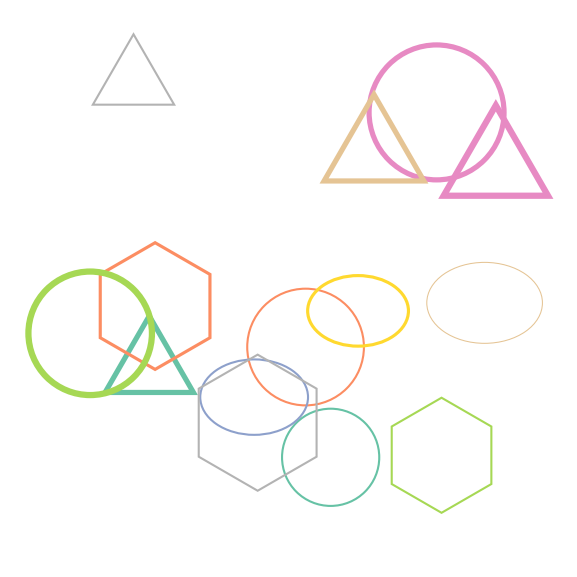[{"shape": "triangle", "thickness": 2.5, "radius": 0.44, "center": [0.258, 0.364]}, {"shape": "circle", "thickness": 1, "radius": 0.42, "center": [0.573, 0.207]}, {"shape": "circle", "thickness": 1, "radius": 0.51, "center": [0.529, 0.398]}, {"shape": "hexagon", "thickness": 1.5, "radius": 0.55, "center": [0.269, 0.469]}, {"shape": "oval", "thickness": 1, "radius": 0.47, "center": [0.44, 0.311]}, {"shape": "triangle", "thickness": 3, "radius": 0.52, "center": [0.859, 0.712]}, {"shape": "circle", "thickness": 2.5, "radius": 0.58, "center": [0.756, 0.805]}, {"shape": "circle", "thickness": 3, "radius": 0.53, "center": [0.156, 0.422]}, {"shape": "hexagon", "thickness": 1, "radius": 0.5, "center": [0.765, 0.211]}, {"shape": "oval", "thickness": 1.5, "radius": 0.44, "center": [0.62, 0.461]}, {"shape": "oval", "thickness": 0.5, "radius": 0.5, "center": [0.839, 0.475]}, {"shape": "triangle", "thickness": 2.5, "radius": 0.5, "center": [0.648, 0.736]}, {"shape": "hexagon", "thickness": 1, "radius": 0.59, "center": [0.446, 0.267]}, {"shape": "triangle", "thickness": 1, "radius": 0.41, "center": [0.231, 0.859]}]